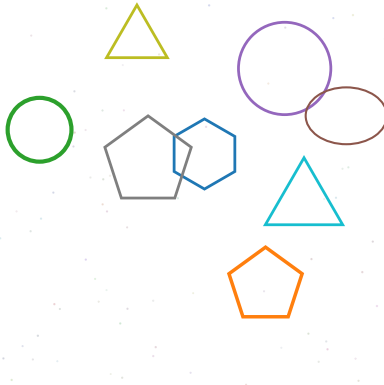[{"shape": "hexagon", "thickness": 2, "radius": 0.46, "center": [0.531, 0.6]}, {"shape": "pentagon", "thickness": 2.5, "radius": 0.5, "center": [0.69, 0.258]}, {"shape": "circle", "thickness": 3, "radius": 0.41, "center": [0.103, 0.663]}, {"shape": "circle", "thickness": 2, "radius": 0.6, "center": [0.739, 0.822]}, {"shape": "oval", "thickness": 1.5, "radius": 0.53, "center": [0.899, 0.699]}, {"shape": "pentagon", "thickness": 2, "radius": 0.59, "center": [0.385, 0.581]}, {"shape": "triangle", "thickness": 2, "radius": 0.46, "center": [0.356, 0.896]}, {"shape": "triangle", "thickness": 2, "radius": 0.58, "center": [0.79, 0.474]}]